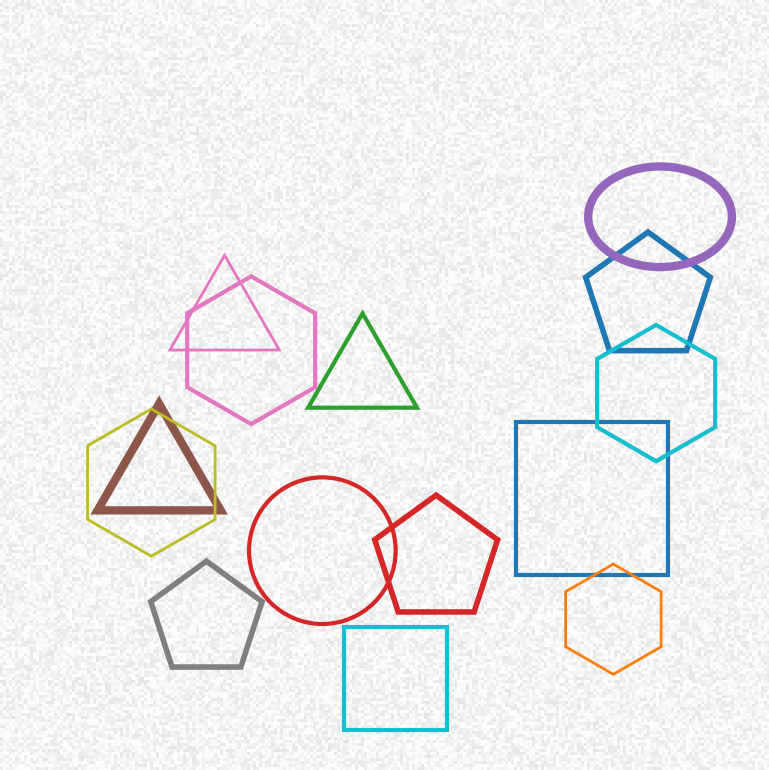[{"shape": "square", "thickness": 1.5, "radius": 0.49, "center": [0.768, 0.353]}, {"shape": "pentagon", "thickness": 2, "radius": 0.43, "center": [0.842, 0.613]}, {"shape": "hexagon", "thickness": 1, "radius": 0.36, "center": [0.797, 0.196]}, {"shape": "triangle", "thickness": 1.5, "radius": 0.41, "center": [0.471, 0.511]}, {"shape": "circle", "thickness": 1.5, "radius": 0.48, "center": [0.419, 0.285]}, {"shape": "pentagon", "thickness": 2, "radius": 0.42, "center": [0.566, 0.273]}, {"shape": "oval", "thickness": 3, "radius": 0.47, "center": [0.857, 0.718]}, {"shape": "triangle", "thickness": 3, "radius": 0.46, "center": [0.207, 0.383]}, {"shape": "hexagon", "thickness": 1.5, "radius": 0.48, "center": [0.326, 0.545]}, {"shape": "triangle", "thickness": 1, "radius": 0.41, "center": [0.292, 0.586]}, {"shape": "pentagon", "thickness": 2, "radius": 0.38, "center": [0.268, 0.195]}, {"shape": "hexagon", "thickness": 1, "radius": 0.48, "center": [0.197, 0.373]}, {"shape": "square", "thickness": 1.5, "radius": 0.33, "center": [0.514, 0.119]}, {"shape": "hexagon", "thickness": 1.5, "radius": 0.44, "center": [0.852, 0.49]}]